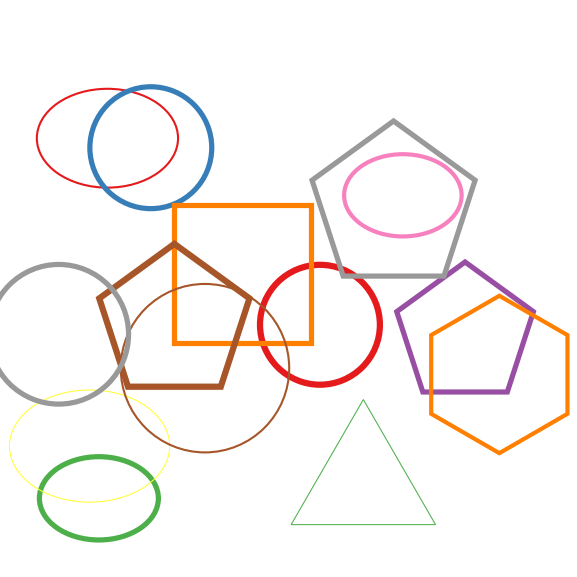[{"shape": "oval", "thickness": 1, "radius": 0.61, "center": [0.186, 0.76]}, {"shape": "circle", "thickness": 3, "radius": 0.52, "center": [0.554, 0.437]}, {"shape": "circle", "thickness": 2.5, "radius": 0.53, "center": [0.261, 0.743]}, {"shape": "triangle", "thickness": 0.5, "radius": 0.72, "center": [0.629, 0.163]}, {"shape": "oval", "thickness": 2.5, "radius": 0.52, "center": [0.171, 0.136]}, {"shape": "pentagon", "thickness": 2.5, "radius": 0.62, "center": [0.805, 0.421]}, {"shape": "square", "thickness": 2.5, "radius": 0.59, "center": [0.419, 0.525]}, {"shape": "hexagon", "thickness": 2, "radius": 0.68, "center": [0.865, 0.351]}, {"shape": "oval", "thickness": 0.5, "radius": 0.69, "center": [0.155, 0.227]}, {"shape": "circle", "thickness": 1, "radius": 0.73, "center": [0.355, 0.362]}, {"shape": "pentagon", "thickness": 3, "radius": 0.68, "center": [0.302, 0.44]}, {"shape": "oval", "thickness": 2, "radius": 0.51, "center": [0.698, 0.661]}, {"shape": "circle", "thickness": 2.5, "radius": 0.6, "center": [0.102, 0.42]}, {"shape": "pentagon", "thickness": 2.5, "radius": 0.74, "center": [0.682, 0.641]}]